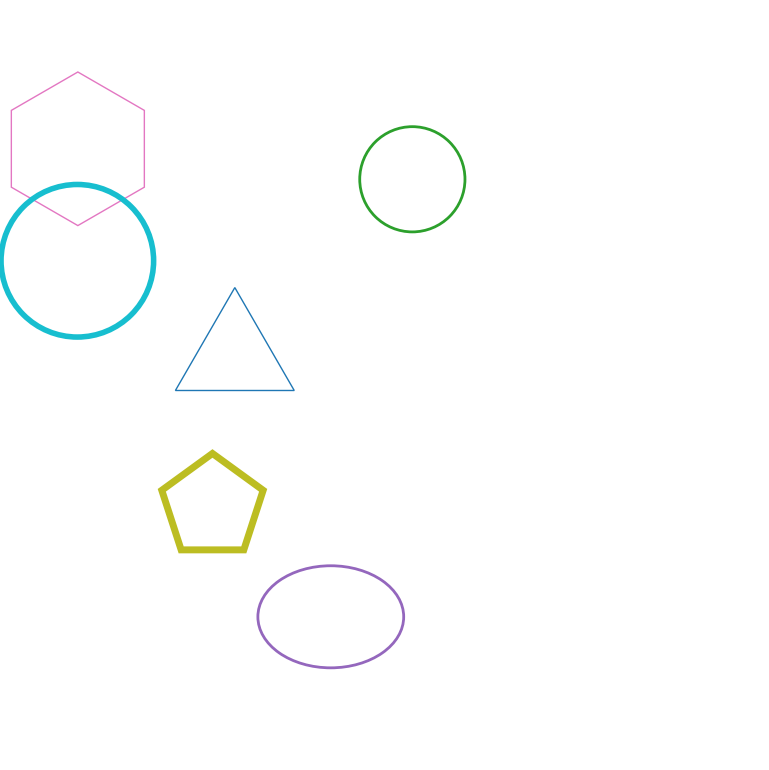[{"shape": "triangle", "thickness": 0.5, "radius": 0.45, "center": [0.305, 0.537]}, {"shape": "circle", "thickness": 1, "radius": 0.34, "center": [0.536, 0.767]}, {"shape": "oval", "thickness": 1, "radius": 0.47, "center": [0.43, 0.199]}, {"shape": "hexagon", "thickness": 0.5, "radius": 0.5, "center": [0.101, 0.807]}, {"shape": "pentagon", "thickness": 2.5, "radius": 0.35, "center": [0.276, 0.342]}, {"shape": "circle", "thickness": 2, "radius": 0.5, "center": [0.1, 0.661]}]